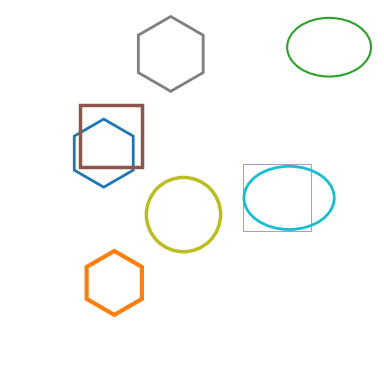[{"shape": "hexagon", "thickness": 2, "radius": 0.44, "center": [0.269, 0.602]}, {"shape": "hexagon", "thickness": 3, "radius": 0.41, "center": [0.297, 0.265]}, {"shape": "oval", "thickness": 1.5, "radius": 0.54, "center": [0.855, 0.877]}, {"shape": "square", "thickness": 0.5, "radius": 0.44, "center": [0.719, 0.487]}, {"shape": "square", "thickness": 2.5, "radius": 0.4, "center": [0.288, 0.646]}, {"shape": "hexagon", "thickness": 2, "radius": 0.49, "center": [0.443, 0.86]}, {"shape": "circle", "thickness": 2.5, "radius": 0.48, "center": [0.477, 0.443]}, {"shape": "oval", "thickness": 2, "radius": 0.59, "center": [0.751, 0.486]}]